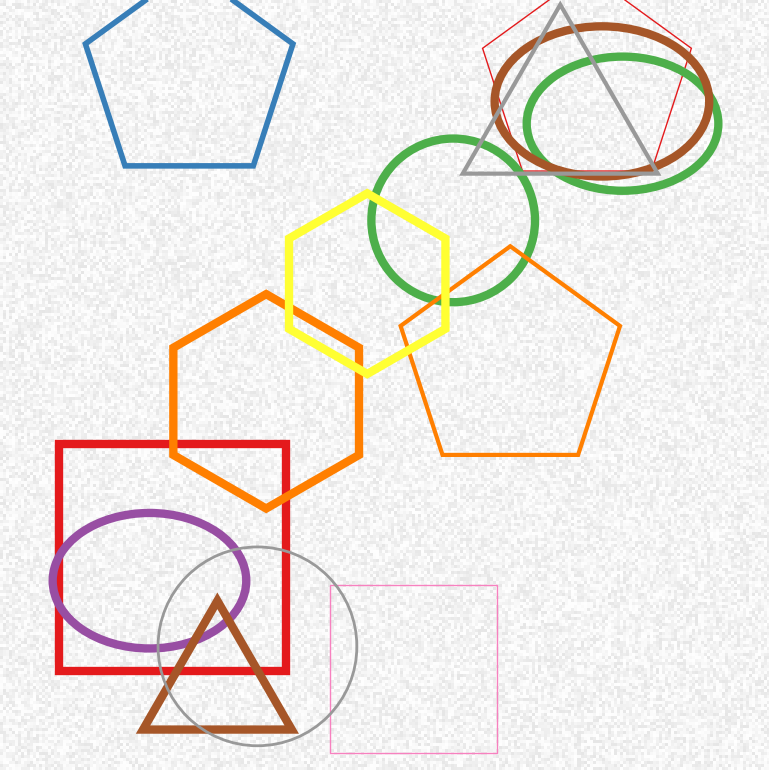[{"shape": "square", "thickness": 3, "radius": 0.74, "center": [0.224, 0.276]}, {"shape": "pentagon", "thickness": 0.5, "radius": 0.71, "center": [0.762, 0.893]}, {"shape": "pentagon", "thickness": 2, "radius": 0.71, "center": [0.246, 0.899]}, {"shape": "circle", "thickness": 3, "radius": 0.53, "center": [0.589, 0.714]}, {"shape": "oval", "thickness": 3, "radius": 0.62, "center": [0.808, 0.839]}, {"shape": "oval", "thickness": 3, "radius": 0.63, "center": [0.194, 0.246]}, {"shape": "hexagon", "thickness": 3, "radius": 0.7, "center": [0.346, 0.479]}, {"shape": "pentagon", "thickness": 1.5, "radius": 0.75, "center": [0.663, 0.53]}, {"shape": "hexagon", "thickness": 3, "radius": 0.59, "center": [0.477, 0.632]}, {"shape": "triangle", "thickness": 3, "radius": 0.56, "center": [0.282, 0.108]}, {"shape": "oval", "thickness": 3, "radius": 0.7, "center": [0.782, 0.868]}, {"shape": "square", "thickness": 0.5, "radius": 0.54, "center": [0.537, 0.131]}, {"shape": "circle", "thickness": 1, "radius": 0.65, "center": [0.334, 0.161]}, {"shape": "triangle", "thickness": 1.5, "radius": 0.73, "center": [0.728, 0.848]}]